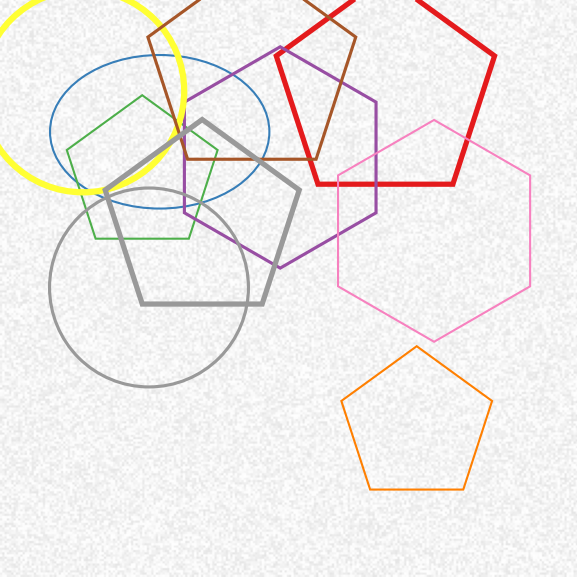[{"shape": "pentagon", "thickness": 2.5, "radius": 0.99, "center": [0.667, 0.841]}, {"shape": "oval", "thickness": 1, "radius": 0.95, "center": [0.277, 0.771]}, {"shape": "pentagon", "thickness": 1, "radius": 0.69, "center": [0.246, 0.697]}, {"shape": "hexagon", "thickness": 1.5, "radius": 0.96, "center": [0.485, 0.726]}, {"shape": "pentagon", "thickness": 1, "radius": 0.69, "center": [0.722, 0.262]}, {"shape": "circle", "thickness": 3, "radius": 0.88, "center": [0.144, 0.842]}, {"shape": "pentagon", "thickness": 1.5, "radius": 0.95, "center": [0.436, 0.876]}, {"shape": "hexagon", "thickness": 1, "radius": 0.96, "center": [0.752, 0.599]}, {"shape": "pentagon", "thickness": 2.5, "radius": 0.88, "center": [0.35, 0.616]}, {"shape": "circle", "thickness": 1.5, "radius": 0.86, "center": [0.258, 0.501]}]